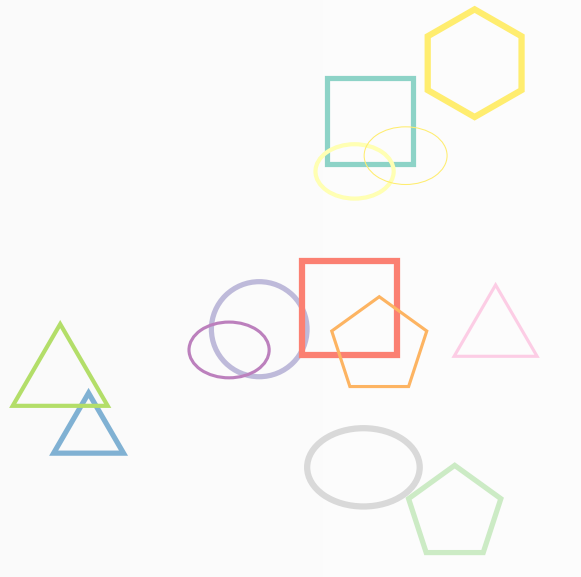[{"shape": "square", "thickness": 2.5, "radius": 0.37, "center": [0.636, 0.789]}, {"shape": "oval", "thickness": 2, "radius": 0.34, "center": [0.61, 0.702]}, {"shape": "circle", "thickness": 2.5, "radius": 0.41, "center": [0.446, 0.429]}, {"shape": "square", "thickness": 3, "radius": 0.41, "center": [0.601, 0.466]}, {"shape": "triangle", "thickness": 2.5, "radius": 0.35, "center": [0.152, 0.249]}, {"shape": "pentagon", "thickness": 1.5, "radius": 0.43, "center": [0.652, 0.399]}, {"shape": "triangle", "thickness": 2, "radius": 0.47, "center": [0.104, 0.344]}, {"shape": "triangle", "thickness": 1.5, "radius": 0.41, "center": [0.853, 0.423]}, {"shape": "oval", "thickness": 3, "radius": 0.48, "center": [0.625, 0.19]}, {"shape": "oval", "thickness": 1.5, "radius": 0.34, "center": [0.394, 0.393]}, {"shape": "pentagon", "thickness": 2.5, "radius": 0.42, "center": [0.782, 0.11]}, {"shape": "oval", "thickness": 0.5, "radius": 0.36, "center": [0.698, 0.73]}, {"shape": "hexagon", "thickness": 3, "radius": 0.47, "center": [0.817, 0.89]}]